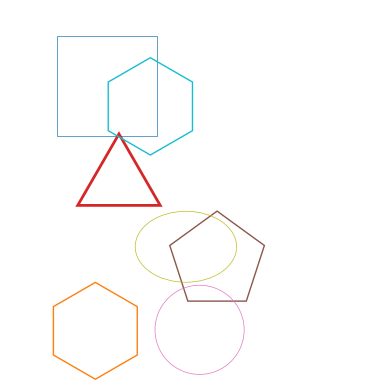[{"shape": "square", "thickness": 0.5, "radius": 0.65, "center": [0.279, 0.777]}, {"shape": "hexagon", "thickness": 1, "radius": 0.63, "center": [0.248, 0.141]}, {"shape": "triangle", "thickness": 2, "radius": 0.62, "center": [0.309, 0.528]}, {"shape": "pentagon", "thickness": 1, "radius": 0.65, "center": [0.564, 0.322]}, {"shape": "circle", "thickness": 0.5, "radius": 0.58, "center": [0.518, 0.143]}, {"shape": "oval", "thickness": 0.5, "radius": 0.66, "center": [0.483, 0.359]}, {"shape": "hexagon", "thickness": 1, "radius": 0.63, "center": [0.391, 0.724]}]